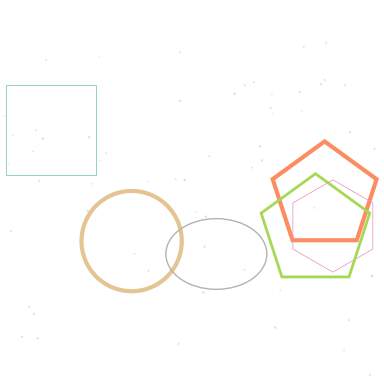[{"shape": "square", "thickness": 0.5, "radius": 0.58, "center": [0.132, 0.662]}, {"shape": "pentagon", "thickness": 3, "radius": 0.71, "center": [0.843, 0.491]}, {"shape": "hexagon", "thickness": 0.5, "radius": 0.6, "center": [0.865, 0.413]}, {"shape": "pentagon", "thickness": 2, "radius": 0.74, "center": [0.819, 0.401]}, {"shape": "circle", "thickness": 3, "radius": 0.65, "center": [0.342, 0.374]}, {"shape": "oval", "thickness": 1, "radius": 0.66, "center": [0.562, 0.34]}]